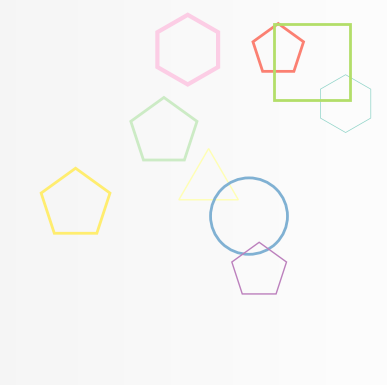[{"shape": "hexagon", "thickness": 0.5, "radius": 0.38, "center": [0.892, 0.731]}, {"shape": "triangle", "thickness": 1, "radius": 0.44, "center": [0.538, 0.525]}, {"shape": "pentagon", "thickness": 2, "radius": 0.34, "center": [0.718, 0.87]}, {"shape": "circle", "thickness": 2, "radius": 0.5, "center": [0.643, 0.439]}, {"shape": "square", "thickness": 2, "radius": 0.49, "center": [0.804, 0.839]}, {"shape": "hexagon", "thickness": 3, "radius": 0.45, "center": [0.485, 0.871]}, {"shape": "pentagon", "thickness": 1, "radius": 0.37, "center": [0.669, 0.297]}, {"shape": "pentagon", "thickness": 2, "radius": 0.45, "center": [0.423, 0.657]}, {"shape": "pentagon", "thickness": 2, "radius": 0.47, "center": [0.195, 0.47]}]